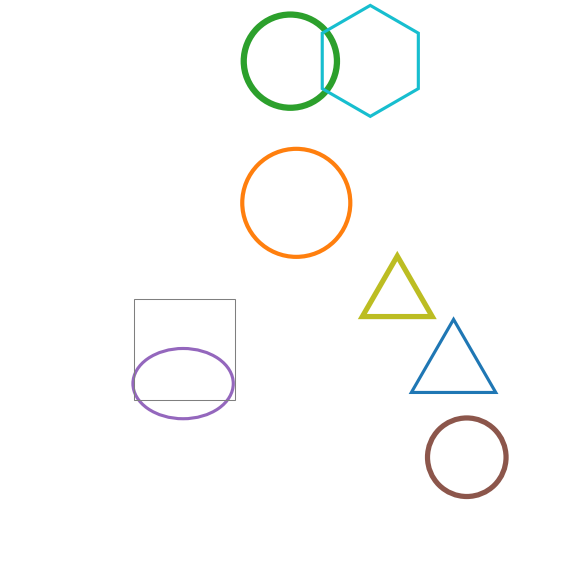[{"shape": "triangle", "thickness": 1.5, "radius": 0.42, "center": [0.785, 0.362]}, {"shape": "circle", "thickness": 2, "radius": 0.47, "center": [0.513, 0.648]}, {"shape": "circle", "thickness": 3, "radius": 0.4, "center": [0.503, 0.893]}, {"shape": "oval", "thickness": 1.5, "radius": 0.43, "center": [0.317, 0.335]}, {"shape": "circle", "thickness": 2.5, "radius": 0.34, "center": [0.808, 0.207]}, {"shape": "square", "thickness": 0.5, "radius": 0.44, "center": [0.32, 0.395]}, {"shape": "triangle", "thickness": 2.5, "radius": 0.35, "center": [0.688, 0.486]}, {"shape": "hexagon", "thickness": 1.5, "radius": 0.48, "center": [0.641, 0.894]}]